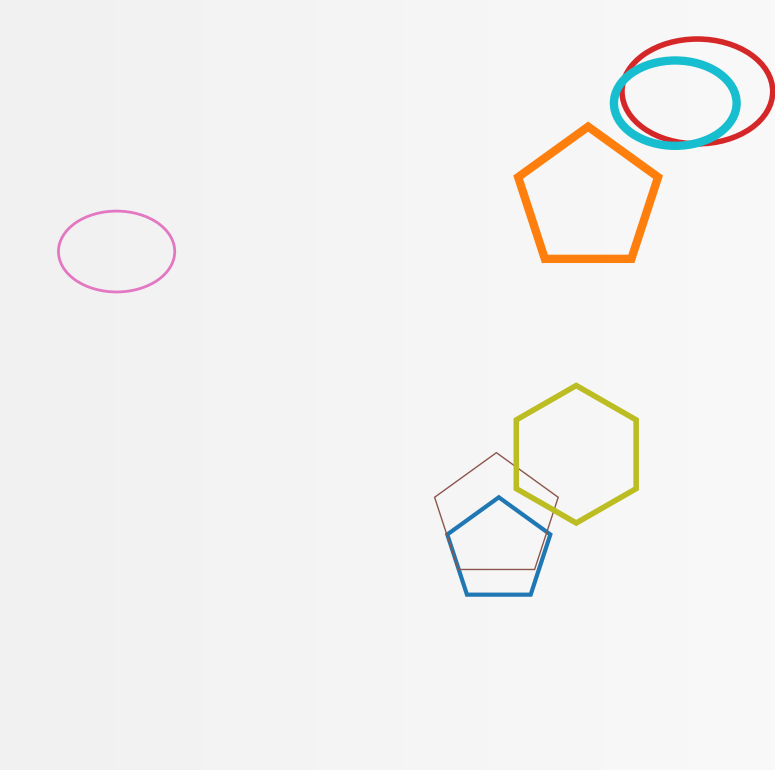[{"shape": "pentagon", "thickness": 1.5, "radius": 0.35, "center": [0.644, 0.284]}, {"shape": "pentagon", "thickness": 3, "radius": 0.47, "center": [0.759, 0.741]}, {"shape": "oval", "thickness": 2, "radius": 0.49, "center": [0.9, 0.881]}, {"shape": "pentagon", "thickness": 0.5, "radius": 0.42, "center": [0.641, 0.328]}, {"shape": "oval", "thickness": 1, "radius": 0.38, "center": [0.15, 0.673]}, {"shape": "hexagon", "thickness": 2, "radius": 0.45, "center": [0.744, 0.41]}, {"shape": "oval", "thickness": 3, "radius": 0.4, "center": [0.871, 0.866]}]